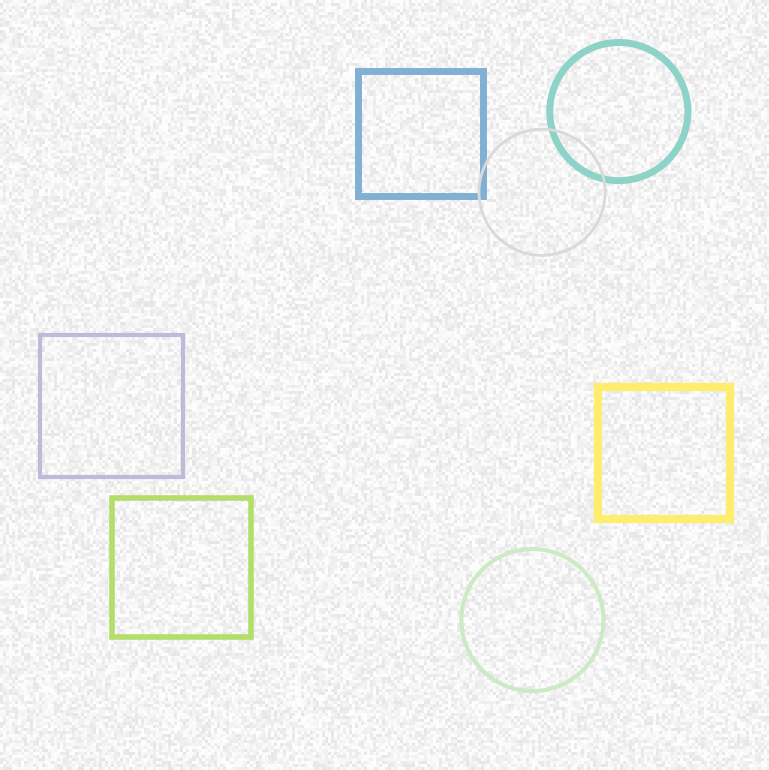[{"shape": "circle", "thickness": 2.5, "radius": 0.45, "center": [0.804, 0.855]}, {"shape": "square", "thickness": 1.5, "radius": 0.46, "center": [0.145, 0.473]}, {"shape": "square", "thickness": 2.5, "radius": 0.41, "center": [0.546, 0.827]}, {"shape": "square", "thickness": 2, "radius": 0.45, "center": [0.236, 0.263]}, {"shape": "circle", "thickness": 1, "radius": 0.41, "center": [0.704, 0.75]}, {"shape": "circle", "thickness": 1.5, "radius": 0.46, "center": [0.691, 0.195]}, {"shape": "square", "thickness": 3, "radius": 0.43, "center": [0.862, 0.411]}]